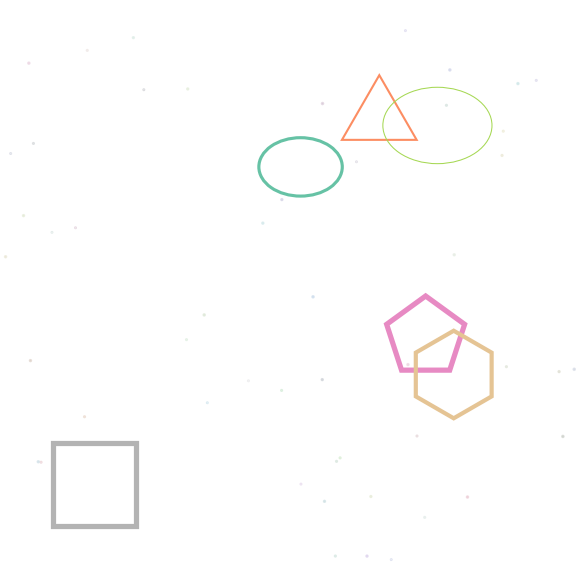[{"shape": "oval", "thickness": 1.5, "radius": 0.36, "center": [0.52, 0.71]}, {"shape": "triangle", "thickness": 1, "radius": 0.37, "center": [0.657, 0.794]}, {"shape": "pentagon", "thickness": 2.5, "radius": 0.35, "center": [0.737, 0.416]}, {"shape": "oval", "thickness": 0.5, "radius": 0.47, "center": [0.757, 0.782]}, {"shape": "hexagon", "thickness": 2, "radius": 0.38, "center": [0.786, 0.351]}, {"shape": "square", "thickness": 2.5, "radius": 0.36, "center": [0.164, 0.16]}]